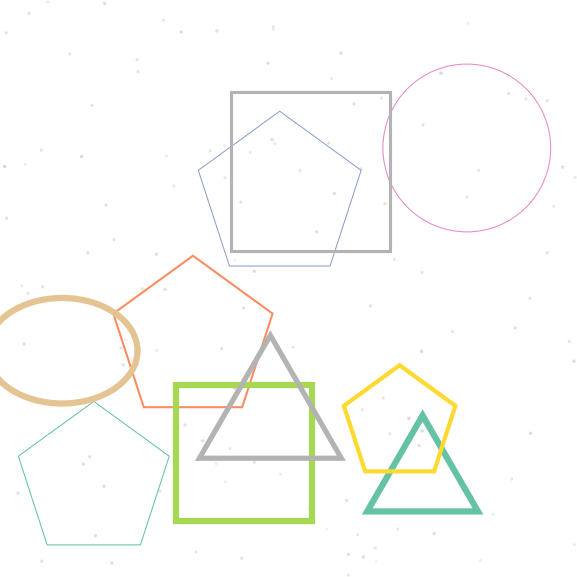[{"shape": "pentagon", "thickness": 0.5, "radius": 0.69, "center": [0.162, 0.167]}, {"shape": "triangle", "thickness": 3, "radius": 0.55, "center": [0.732, 0.169]}, {"shape": "pentagon", "thickness": 1, "radius": 0.72, "center": [0.334, 0.411]}, {"shape": "pentagon", "thickness": 0.5, "radius": 0.74, "center": [0.484, 0.658]}, {"shape": "circle", "thickness": 0.5, "radius": 0.73, "center": [0.808, 0.743]}, {"shape": "square", "thickness": 3, "radius": 0.59, "center": [0.422, 0.215]}, {"shape": "pentagon", "thickness": 2, "radius": 0.51, "center": [0.692, 0.265]}, {"shape": "oval", "thickness": 3, "radius": 0.65, "center": [0.108, 0.392]}, {"shape": "square", "thickness": 1.5, "radius": 0.69, "center": [0.537, 0.702]}, {"shape": "triangle", "thickness": 2.5, "radius": 0.71, "center": [0.468, 0.277]}]